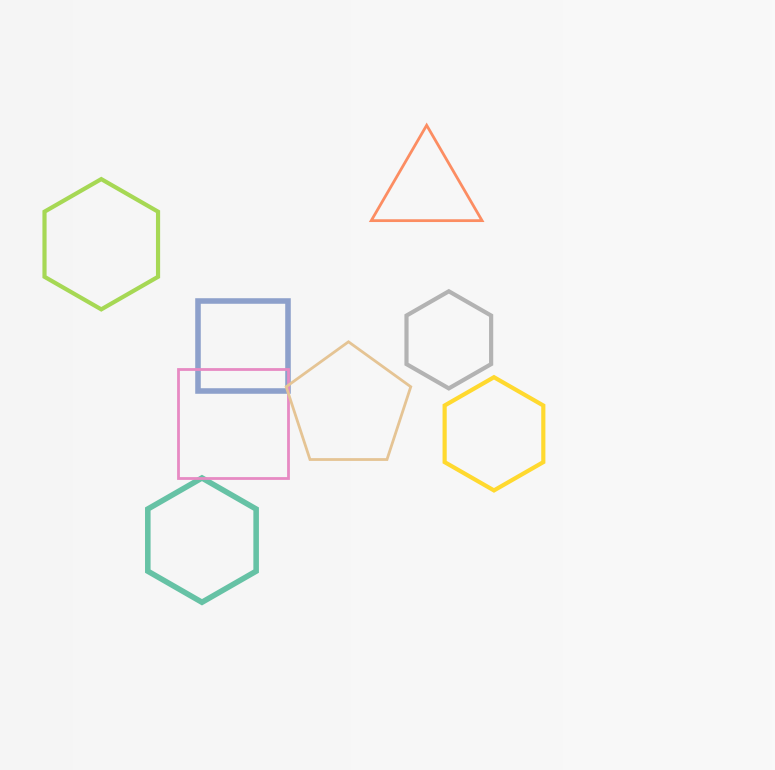[{"shape": "hexagon", "thickness": 2, "radius": 0.4, "center": [0.261, 0.299]}, {"shape": "triangle", "thickness": 1, "radius": 0.41, "center": [0.551, 0.755]}, {"shape": "square", "thickness": 2, "radius": 0.29, "center": [0.314, 0.551]}, {"shape": "square", "thickness": 1, "radius": 0.35, "center": [0.301, 0.45]}, {"shape": "hexagon", "thickness": 1.5, "radius": 0.42, "center": [0.131, 0.683]}, {"shape": "hexagon", "thickness": 1.5, "radius": 0.37, "center": [0.637, 0.437]}, {"shape": "pentagon", "thickness": 1, "radius": 0.42, "center": [0.45, 0.472]}, {"shape": "hexagon", "thickness": 1.5, "radius": 0.32, "center": [0.579, 0.559]}]